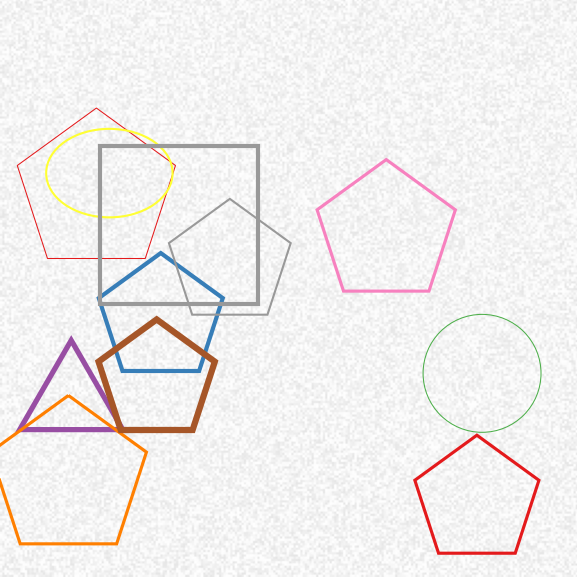[{"shape": "pentagon", "thickness": 1.5, "radius": 0.56, "center": [0.826, 0.133]}, {"shape": "pentagon", "thickness": 0.5, "radius": 0.72, "center": [0.167, 0.668]}, {"shape": "pentagon", "thickness": 2, "radius": 0.56, "center": [0.278, 0.448]}, {"shape": "circle", "thickness": 0.5, "radius": 0.51, "center": [0.835, 0.353]}, {"shape": "triangle", "thickness": 2.5, "radius": 0.52, "center": [0.123, 0.307]}, {"shape": "pentagon", "thickness": 1.5, "radius": 0.71, "center": [0.118, 0.172]}, {"shape": "oval", "thickness": 1, "radius": 0.55, "center": [0.189, 0.699]}, {"shape": "pentagon", "thickness": 3, "radius": 0.53, "center": [0.271, 0.34]}, {"shape": "pentagon", "thickness": 1.5, "radius": 0.63, "center": [0.669, 0.597]}, {"shape": "pentagon", "thickness": 1, "radius": 0.55, "center": [0.398, 0.544]}, {"shape": "square", "thickness": 2, "radius": 0.68, "center": [0.31, 0.61]}]